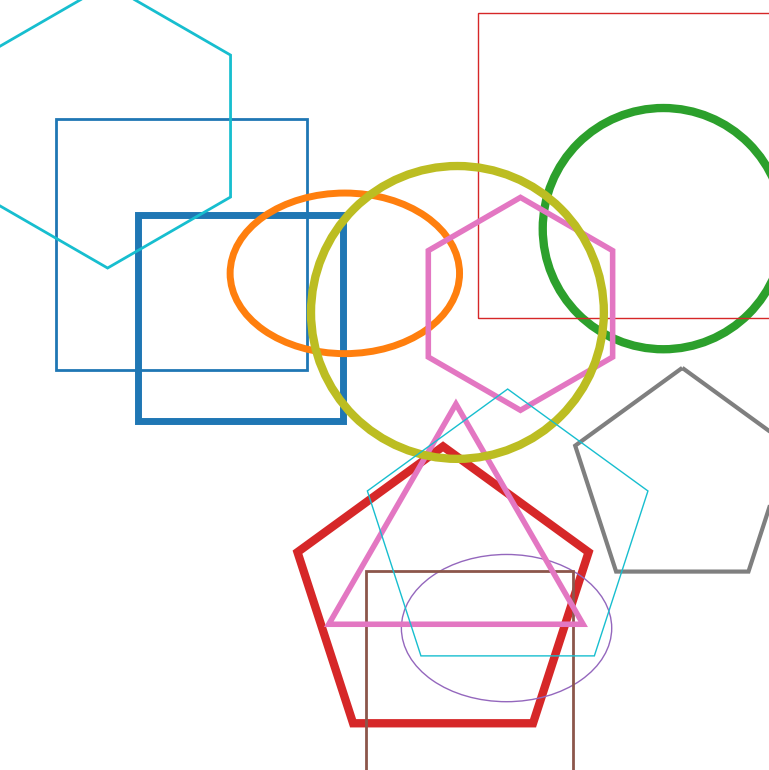[{"shape": "square", "thickness": 1, "radius": 0.81, "center": [0.235, 0.682]}, {"shape": "square", "thickness": 2.5, "radius": 0.67, "center": [0.312, 0.587]}, {"shape": "oval", "thickness": 2.5, "radius": 0.74, "center": [0.448, 0.645]}, {"shape": "circle", "thickness": 3, "radius": 0.78, "center": [0.862, 0.703]}, {"shape": "square", "thickness": 0.5, "radius": 0.99, "center": [0.819, 0.785]}, {"shape": "pentagon", "thickness": 3, "radius": 0.99, "center": [0.575, 0.221]}, {"shape": "oval", "thickness": 0.5, "radius": 0.68, "center": [0.658, 0.184]}, {"shape": "square", "thickness": 1, "radius": 0.67, "center": [0.61, 0.123]}, {"shape": "triangle", "thickness": 2, "radius": 0.95, "center": [0.592, 0.285]}, {"shape": "hexagon", "thickness": 2, "radius": 0.69, "center": [0.676, 0.605]}, {"shape": "pentagon", "thickness": 1.5, "radius": 0.73, "center": [0.886, 0.376]}, {"shape": "circle", "thickness": 3, "radius": 0.95, "center": [0.594, 0.594]}, {"shape": "hexagon", "thickness": 1, "radius": 0.92, "center": [0.14, 0.836]}, {"shape": "pentagon", "thickness": 0.5, "radius": 0.96, "center": [0.659, 0.303]}]